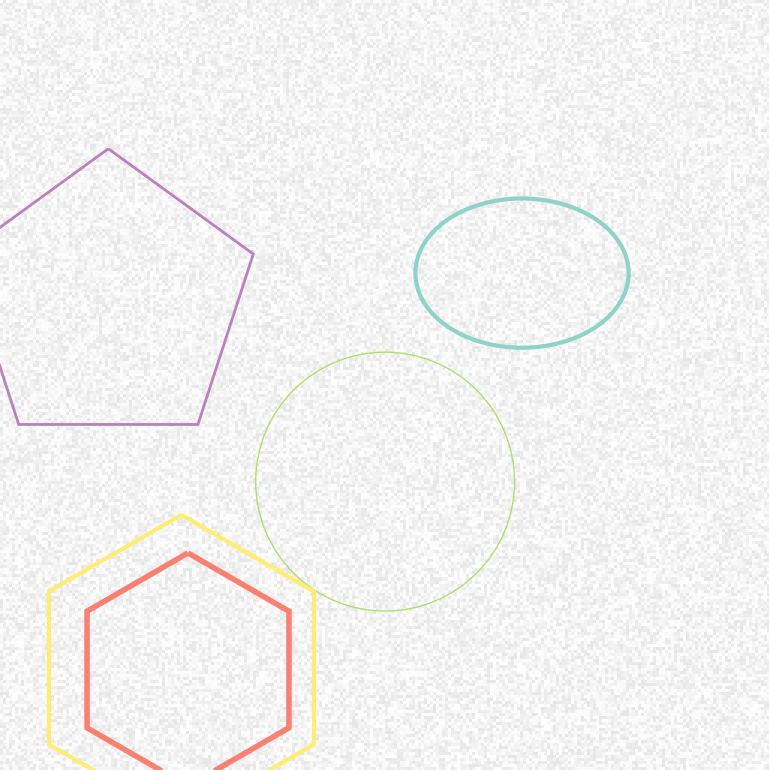[{"shape": "oval", "thickness": 1.5, "radius": 0.69, "center": [0.678, 0.645]}, {"shape": "hexagon", "thickness": 2, "radius": 0.76, "center": [0.244, 0.13]}, {"shape": "circle", "thickness": 0.5, "radius": 0.84, "center": [0.5, 0.375]}, {"shape": "pentagon", "thickness": 1, "radius": 0.99, "center": [0.141, 0.609]}, {"shape": "hexagon", "thickness": 1.5, "radius": 0.99, "center": [0.236, 0.133]}]